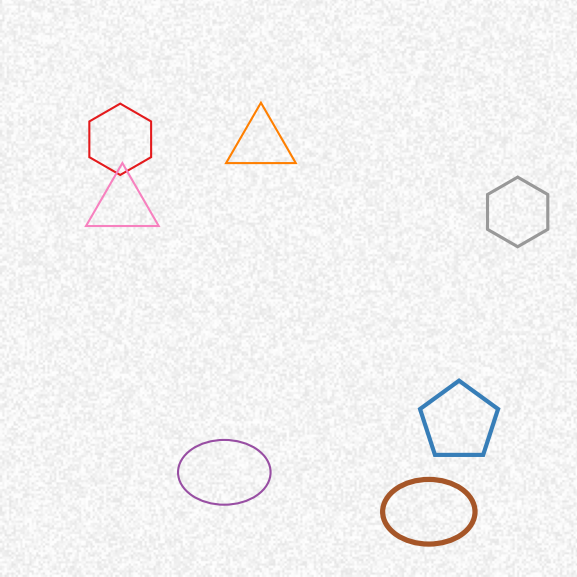[{"shape": "hexagon", "thickness": 1, "radius": 0.31, "center": [0.208, 0.758]}, {"shape": "pentagon", "thickness": 2, "radius": 0.36, "center": [0.795, 0.269]}, {"shape": "oval", "thickness": 1, "radius": 0.4, "center": [0.388, 0.181]}, {"shape": "triangle", "thickness": 1, "radius": 0.35, "center": [0.452, 0.752]}, {"shape": "oval", "thickness": 2.5, "radius": 0.4, "center": [0.743, 0.113]}, {"shape": "triangle", "thickness": 1, "radius": 0.36, "center": [0.212, 0.644]}, {"shape": "hexagon", "thickness": 1.5, "radius": 0.3, "center": [0.896, 0.632]}]